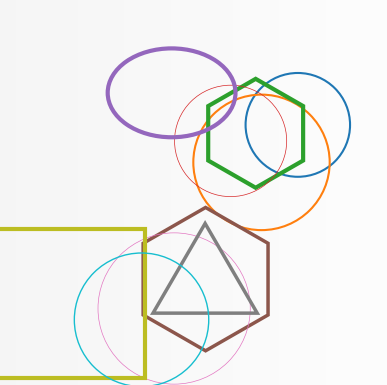[{"shape": "circle", "thickness": 1.5, "radius": 0.67, "center": [0.769, 0.676]}, {"shape": "circle", "thickness": 1.5, "radius": 0.88, "center": [0.675, 0.578]}, {"shape": "hexagon", "thickness": 3, "radius": 0.71, "center": [0.66, 0.654]}, {"shape": "circle", "thickness": 0.5, "radius": 0.72, "center": [0.595, 0.634]}, {"shape": "oval", "thickness": 3, "radius": 0.82, "center": [0.443, 0.759]}, {"shape": "hexagon", "thickness": 2.5, "radius": 0.93, "center": [0.531, 0.275]}, {"shape": "circle", "thickness": 0.5, "radius": 0.98, "center": [0.449, 0.199]}, {"shape": "triangle", "thickness": 2.5, "radius": 0.78, "center": [0.529, 0.264]}, {"shape": "square", "thickness": 3, "radius": 0.97, "center": [0.179, 0.211]}, {"shape": "circle", "thickness": 1, "radius": 0.87, "center": [0.365, 0.169]}]